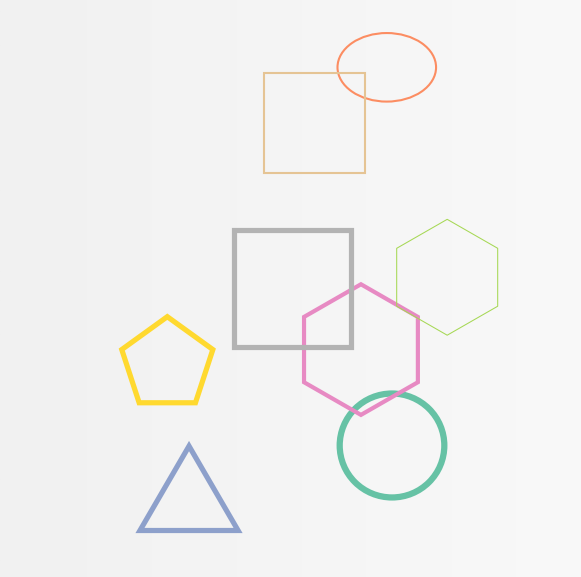[{"shape": "circle", "thickness": 3, "radius": 0.45, "center": [0.674, 0.228]}, {"shape": "oval", "thickness": 1, "radius": 0.42, "center": [0.665, 0.883]}, {"shape": "triangle", "thickness": 2.5, "radius": 0.49, "center": [0.325, 0.129]}, {"shape": "hexagon", "thickness": 2, "radius": 0.57, "center": [0.621, 0.394]}, {"shape": "hexagon", "thickness": 0.5, "radius": 0.5, "center": [0.769, 0.519]}, {"shape": "pentagon", "thickness": 2.5, "radius": 0.41, "center": [0.288, 0.368]}, {"shape": "square", "thickness": 1, "radius": 0.43, "center": [0.541, 0.786]}, {"shape": "square", "thickness": 2.5, "radius": 0.5, "center": [0.503, 0.5]}]